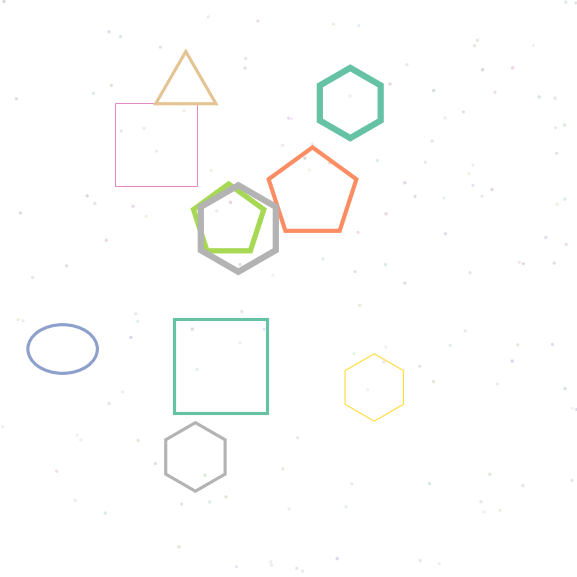[{"shape": "hexagon", "thickness": 3, "radius": 0.3, "center": [0.607, 0.821]}, {"shape": "square", "thickness": 1.5, "radius": 0.41, "center": [0.381, 0.365]}, {"shape": "pentagon", "thickness": 2, "radius": 0.4, "center": [0.541, 0.664]}, {"shape": "oval", "thickness": 1.5, "radius": 0.3, "center": [0.108, 0.395]}, {"shape": "square", "thickness": 0.5, "radius": 0.36, "center": [0.27, 0.749]}, {"shape": "pentagon", "thickness": 2.5, "radius": 0.32, "center": [0.396, 0.617]}, {"shape": "hexagon", "thickness": 0.5, "radius": 0.29, "center": [0.648, 0.328]}, {"shape": "triangle", "thickness": 1.5, "radius": 0.3, "center": [0.322, 0.85]}, {"shape": "hexagon", "thickness": 3, "radius": 0.37, "center": [0.413, 0.603]}, {"shape": "hexagon", "thickness": 1.5, "radius": 0.3, "center": [0.338, 0.208]}]